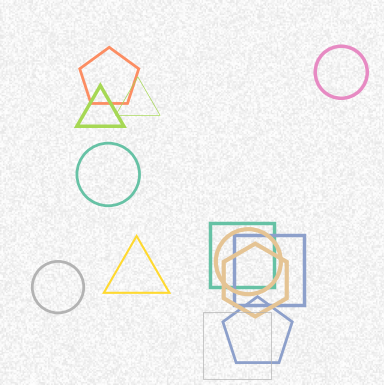[{"shape": "circle", "thickness": 2, "radius": 0.41, "center": [0.281, 0.547]}, {"shape": "square", "thickness": 2.5, "radius": 0.41, "center": [0.63, 0.338]}, {"shape": "pentagon", "thickness": 2, "radius": 0.4, "center": [0.284, 0.796]}, {"shape": "square", "thickness": 2.5, "radius": 0.45, "center": [0.697, 0.299]}, {"shape": "pentagon", "thickness": 2, "radius": 0.47, "center": [0.669, 0.135]}, {"shape": "circle", "thickness": 2.5, "radius": 0.34, "center": [0.886, 0.812]}, {"shape": "triangle", "thickness": 0.5, "radius": 0.33, "center": [0.358, 0.734]}, {"shape": "triangle", "thickness": 2.5, "radius": 0.35, "center": [0.261, 0.707]}, {"shape": "triangle", "thickness": 1.5, "radius": 0.49, "center": [0.355, 0.289]}, {"shape": "circle", "thickness": 3, "radius": 0.42, "center": [0.645, 0.32]}, {"shape": "hexagon", "thickness": 3, "radius": 0.47, "center": [0.663, 0.273]}, {"shape": "circle", "thickness": 2, "radius": 0.33, "center": [0.151, 0.254]}, {"shape": "square", "thickness": 0.5, "radius": 0.44, "center": [0.615, 0.102]}]